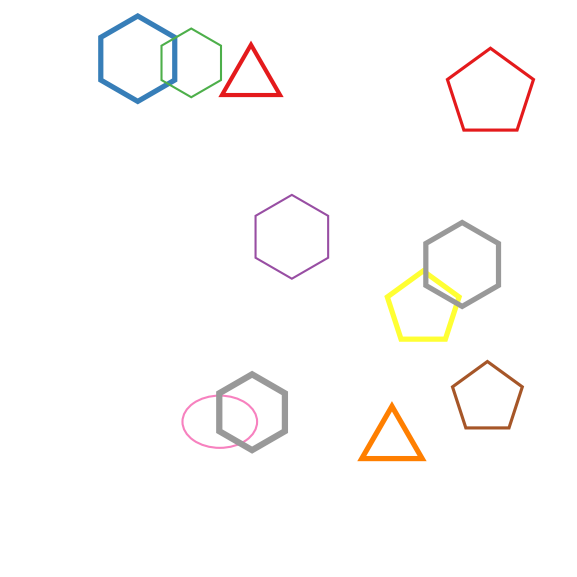[{"shape": "triangle", "thickness": 2, "radius": 0.29, "center": [0.435, 0.864]}, {"shape": "pentagon", "thickness": 1.5, "radius": 0.39, "center": [0.849, 0.837]}, {"shape": "hexagon", "thickness": 2.5, "radius": 0.37, "center": [0.239, 0.897]}, {"shape": "hexagon", "thickness": 1, "radius": 0.3, "center": [0.331, 0.89]}, {"shape": "hexagon", "thickness": 1, "radius": 0.36, "center": [0.505, 0.589]}, {"shape": "triangle", "thickness": 2.5, "radius": 0.3, "center": [0.679, 0.235]}, {"shape": "pentagon", "thickness": 2.5, "radius": 0.33, "center": [0.733, 0.465]}, {"shape": "pentagon", "thickness": 1.5, "radius": 0.32, "center": [0.844, 0.31]}, {"shape": "oval", "thickness": 1, "radius": 0.32, "center": [0.381, 0.269]}, {"shape": "hexagon", "thickness": 3, "radius": 0.33, "center": [0.437, 0.285]}, {"shape": "hexagon", "thickness": 2.5, "radius": 0.36, "center": [0.8, 0.541]}]